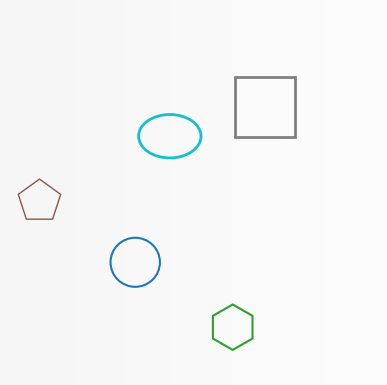[{"shape": "circle", "thickness": 1.5, "radius": 0.32, "center": [0.349, 0.319]}, {"shape": "hexagon", "thickness": 1.5, "radius": 0.29, "center": [0.601, 0.15]}, {"shape": "pentagon", "thickness": 1, "radius": 0.29, "center": [0.102, 0.477]}, {"shape": "square", "thickness": 2, "radius": 0.39, "center": [0.684, 0.721]}, {"shape": "oval", "thickness": 2, "radius": 0.4, "center": [0.438, 0.646]}]